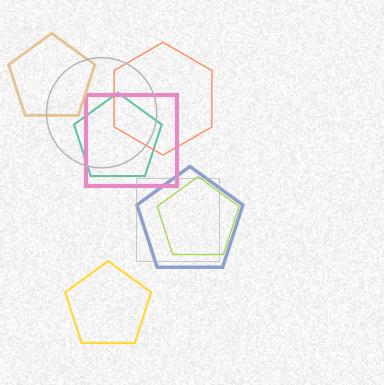[{"shape": "pentagon", "thickness": 1.5, "radius": 0.6, "center": [0.306, 0.64]}, {"shape": "hexagon", "thickness": 1, "radius": 0.73, "center": [0.423, 0.744]}, {"shape": "pentagon", "thickness": 2.5, "radius": 0.72, "center": [0.493, 0.423]}, {"shape": "square", "thickness": 3, "radius": 0.59, "center": [0.341, 0.635]}, {"shape": "pentagon", "thickness": 1, "radius": 0.56, "center": [0.515, 0.429]}, {"shape": "pentagon", "thickness": 1.5, "radius": 0.59, "center": [0.281, 0.204]}, {"shape": "pentagon", "thickness": 2, "radius": 0.59, "center": [0.134, 0.796]}, {"shape": "square", "thickness": 0.5, "radius": 0.54, "center": [0.461, 0.43]}, {"shape": "circle", "thickness": 1, "radius": 0.72, "center": [0.264, 0.707]}]